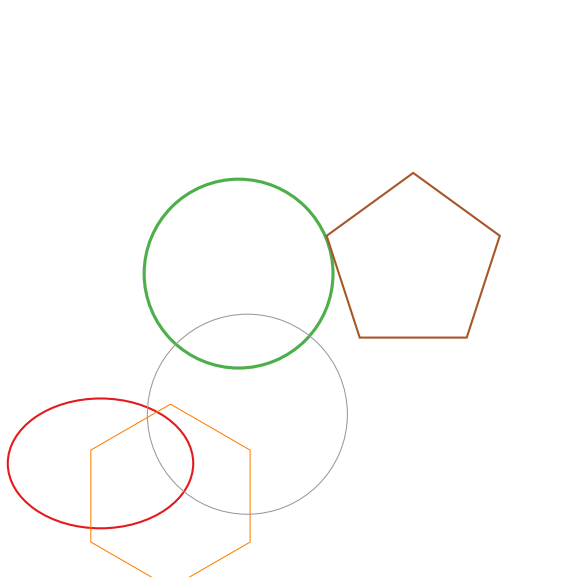[{"shape": "oval", "thickness": 1, "radius": 0.8, "center": [0.174, 0.197]}, {"shape": "circle", "thickness": 1.5, "radius": 0.82, "center": [0.413, 0.525]}, {"shape": "hexagon", "thickness": 0.5, "radius": 0.8, "center": [0.295, 0.14]}, {"shape": "pentagon", "thickness": 1, "radius": 0.79, "center": [0.716, 0.542]}, {"shape": "circle", "thickness": 0.5, "radius": 0.87, "center": [0.428, 0.282]}]